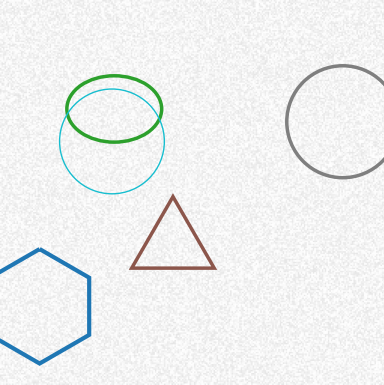[{"shape": "hexagon", "thickness": 3, "radius": 0.74, "center": [0.103, 0.204]}, {"shape": "oval", "thickness": 2.5, "radius": 0.62, "center": [0.297, 0.717]}, {"shape": "triangle", "thickness": 2.5, "radius": 0.62, "center": [0.449, 0.365]}, {"shape": "circle", "thickness": 2.5, "radius": 0.73, "center": [0.89, 0.684]}, {"shape": "circle", "thickness": 1, "radius": 0.68, "center": [0.291, 0.633]}]